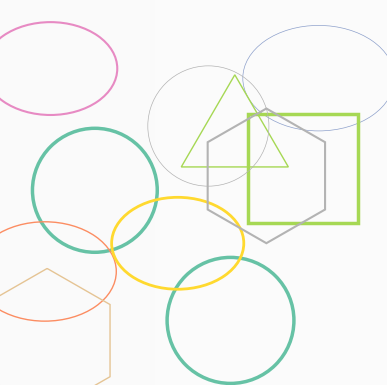[{"shape": "circle", "thickness": 2.5, "radius": 0.81, "center": [0.245, 0.506]}, {"shape": "circle", "thickness": 2.5, "radius": 0.82, "center": [0.595, 0.168]}, {"shape": "oval", "thickness": 1, "radius": 0.92, "center": [0.116, 0.295]}, {"shape": "oval", "thickness": 0.5, "radius": 0.98, "center": [0.822, 0.797]}, {"shape": "oval", "thickness": 1.5, "radius": 0.86, "center": [0.13, 0.822]}, {"shape": "triangle", "thickness": 1, "radius": 0.8, "center": [0.606, 0.646]}, {"shape": "square", "thickness": 2.5, "radius": 0.71, "center": [0.782, 0.563]}, {"shape": "oval", "thickness": 2, "radius": 0.85, "center": [0.459, 0.368]}, {"shape": "hexagon", "thickness": 1, "radius": 0.94, "center": [0.122, 0.115]}, {"shape": "hexagon", "thickness": 1.5, "radius": 0.87, "center": [0.687, 0.543]}, {"shape": "circle", "thickness": 0.5, "radius": 0.78, "center": [0.538, 0.673]}]